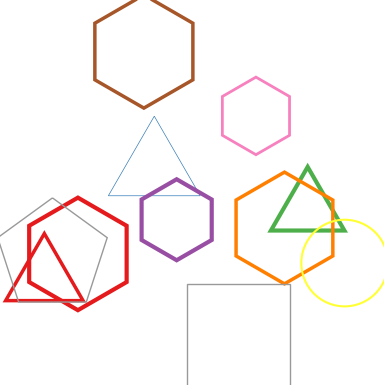[{"shape": "triangle", "thickness": 2.5, "radius": 0.58, "center": [0.115, 0.277]}, {"shape": "hexagon", "thickness": 3, "radius": 0.73, "center": [0.202, 0.34]}, {"shape": "triangle", "thickness": 0.5, "radius": 0.69, "center": [0.401, 0.56]}, {"shape": "triangle", "thickness": 3, "radius": 0.55, "center": [0.799, 0.456]}, {"shape": "hexagon", "thickness": 3, "radius": 0.53, "center": [0.459, 0.429]}, {"shape": "hexagon", "thickness": 2.5, "radius": 0.73, "center": [0.739, 0.408]}, {"shape": "circle", "thickness": 1.5, "radius": 0.56, "center": [0.895, 0.317]}, {"shape": "hexagon", "thickness": 2.5, "radius": 0.73, "center": [0.374, 0.866]}, {"shape": "hexagon", "thickness": 2, "radius": 0.5, "center": [0.665, 0.699]}, {"shape": "pentagon", "thickness": 1, "radius": 0.75, "center": [0.136, 0.336]}, {"shape": "square", "thickness": 1, "radius": 0.67, "center": [0.62, 0.128]}]